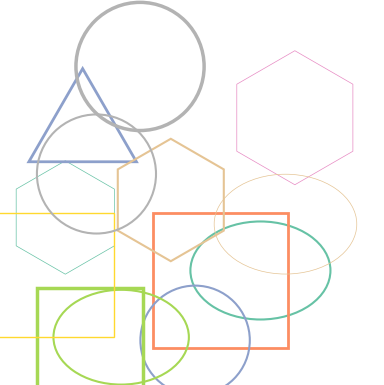[{"shape": "oval", "thickness": 1.5, "radius": 0.91, "center": [0.676, 0.297]}, {"shape": "hexagon", "thickness": 0.5, "radius": 0.74, "center": [0.17, 0.435]}, {"shape": "square", "thickness": 2, "radius": 0.88, "center": [0.572, 0.272]}, {"shape": "triangle", "thickness": 2, "radius": 0.81, "center": [0.215, 0.66]}, {"shape": "circle", "thickness": 1.5, "radius": 0.71, "center": [0.507, 0.116]}, {"shape": "hexagon", "thickness": 0.5, "radius": 0.87, "center": [0.766, 0.694]}, {"shape": "square", "thickness": 2.5, "radius": 0.68, "center": [0.234, 0.114]}, {"shape": "oval", "thickness": 1.5, "radius": 0.88, "center": [0.315, 0.124]}, {"shape": "square", "thickness": 1, "radius": 0.81, "center": [0.134, 0.286]}, {"shape": "hexagon", "thickness": 1.5, "radius": 0.79, "center": [0.444, 0.481]}, {"shape": "oval", "thickness": 0.5, "radius": 0.93, "center": [0.741, 0.418]}, {"shape": "circle", "thickness": 2.5, "radius": 0.83, "center": [0.364, 0.827]}, {"shape": "circle", "thickness": 1.5, "radius": 0.77, "center": [0.251, 0.548]}]